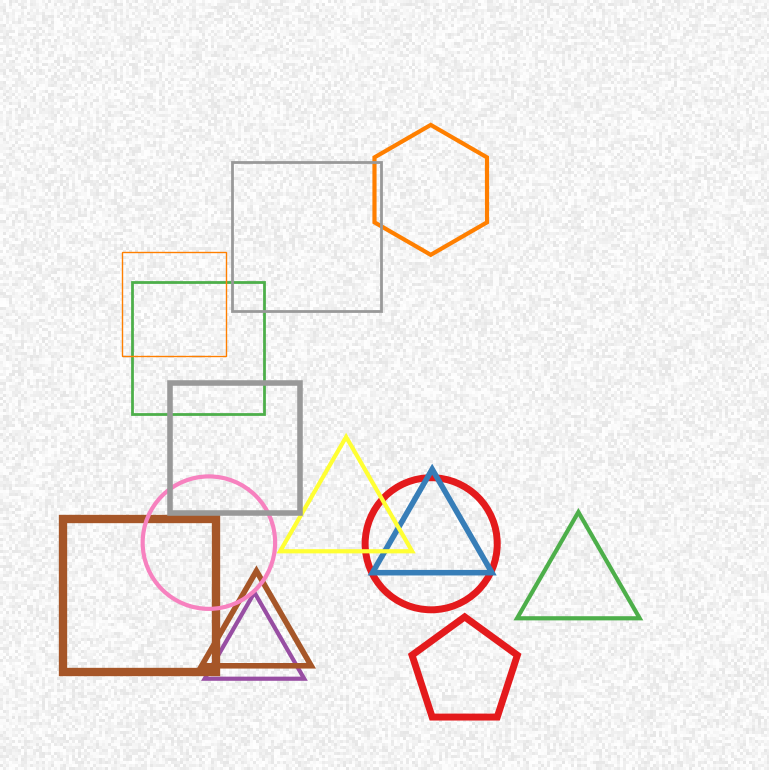[{"shape": "pentagon", "thickness": 2.5, "radius": 0.36, "center": [0.604, 0.127]}, {"shape": "circle", "thickness": 2.5, "radius": 0.43, "center": [0.56, 0.294]}, {"shape": "triangle", "thickness": 2, "radius": 0.45, "center": [0.561, 0.301]}, {"shape": "triangle", "thickness": 1.5, "radius": 0.46, "center": [0.751, 0.243]}, {"shape": "square", "thickness": 1, "radius": 0.43, "center": [0.257, 0.548]}, {"shape": "triangle", "thickness": 1.5, "radius": 0.37, "center": [0.33, 0.156]}, {"shape": "hexagon", "thickness": 1.5, "radius": 0.42, "center": [0.559, 0.753]}, {"shape": "square", "thickness": 0.5, "radius": 0.34, "center": [0.226, 0.606]}, {"shape": "triangle", "thickness": 1.5, "radius": 0.5, "center": [0.45, 0.334]}, {"shape": "triangle", "thickness": 2, "radius": 0.41, "center": [0.333, 0.176]}, {"shape": "square", "thickness": 3, "radius": 0.5, "center": [0.181, 0.226]}, {"shape": "circle", "thickness": 1.5, "radius": 0.43, "center": [0.271, 0.295]}, {"shape": "square", "thickness": 2, "radius": 0.42, "center": [0.305, 0.418]}, {"shape": "square", "thickness": 1, "radius": 0.48, "center": [0.399, 0.693]}]